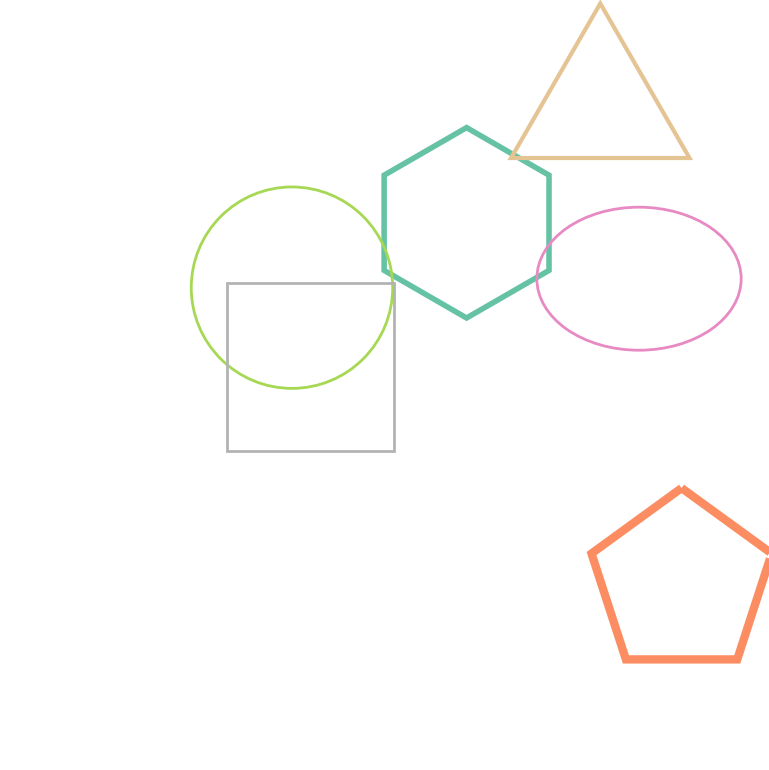[{"shape": "hexagon", "thickness": 2, "radius": 0.62, "center": [0.606, 0.711]}, {"shape": "pentagon", "thickness": 3, "radius": 0.62, "center": [0.885, 0.243]}, {"shape": "oval", "thickness": 1, "radius": 0.66, "center": [0.83, 0.638]}, {"shape": "circle", "thickness": 1, "radius": 0.65, "center": [0.379, 0.626]}, {"shape": "triangle", "thickness": 1.5, "radius": 0.67, "center": [0.78, 0.862]}, {"shape": "square", "thickness": 1, "radius": 0.54, "center": [0.403, 0.523]}]